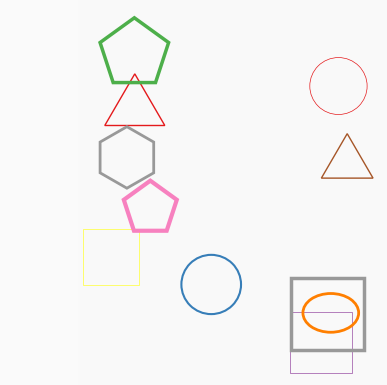[{"shape": "triangle", "thickness": 1, "radius": 0.45, "center": [0.348, 0.719]}, {"shape": "circle", "thickness": 0.5, "radius": 0.37, "center": [0.873, 0.777]}, {"shape": "circle", "thickness": 1.5, "radius": 0.38, "center": [0.545, 0.261]}, {"shape": "pentagon", "thickness": 2.5, "radius": 0.46, "center": [0.347, 0.861]}, {"shape": "square", "thickness": 0.5, "radius": 0.4, "center": [0.827, 0.11]}, {"shape": "oval", "thickness": 2, "radius": 0.36, "center": [0.854, 0.187]}, {"shape": "square", "thickness": 0.5, "radius": 0.36, "center": [0.286, 0.332]}, {"shape": "triangle", "thickness": 1, "radius": 0.38, "center": [0.896, 0.576]}, {"shape": "pentagon", "thickness": 3, "radius": 0.36, "center": [0.388, 0.459]}, {"shape": "hexagon", "thickness": 2, "radius": 0.4, "center": [0.327, 0.591]}, {"shape": "square", "thickness": 2.5, "radius": 0.47, "center": [0.845, 0.185]}]